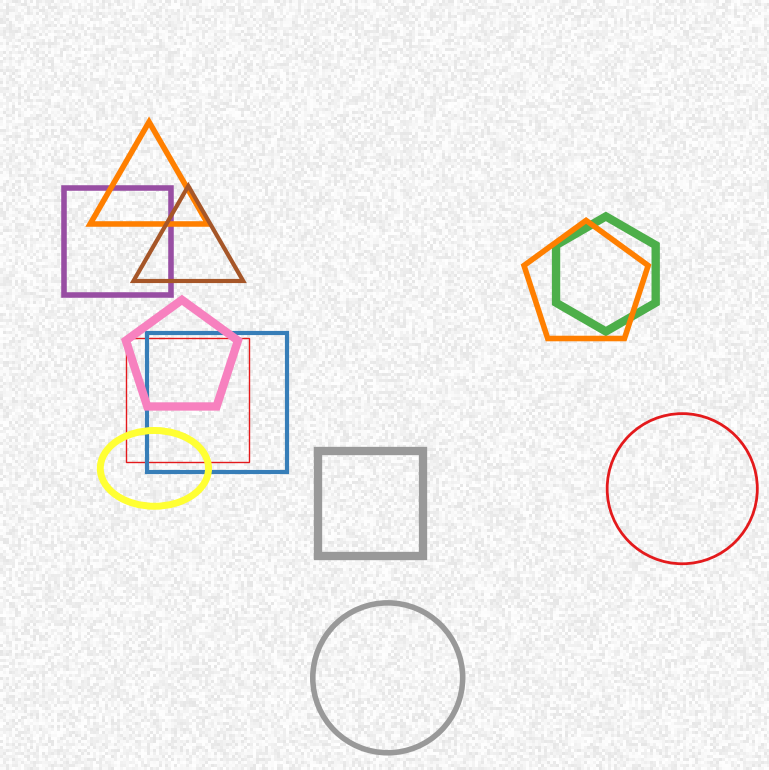[{"shape": "circle", "thickness": 1, "radius": 0.49, "center": [0.886, 0.365]}, {"shape": "square", "thickness": 0.5, "radius": 0.4, "center": [0.244, 0.48]}, {"shape": "square", "thickness": 1.5, "radius": 0.45, "center": [0.282, 0.477]}, {"shape": "hexagon", "thickness": 3, "radius": 0.37, "center": [0.787, 0.644]}, {"shape": "square", "thickness": 2, "radius": 0.35, "center": [0.153, 0.686]}, {"shape": "triangle", "thickness": 2, "radius": 0.44, "center": [0.194, 0.753]}, {"shape": "pentagon", "thickness": 2, "radius": 0.42, "center": [0.761, 0.629]}, {"shape": "oval", "thickness": 2.5, "radius": 0.35, "center": [0.201, 0.392]}, {"shape": "triangle", "thickness": 1.5, "radius": 0.41, "center": [0.245, 0.676]}, {"shape": "pentagon", "thickness": 3, "radius": 0.38, "center": [0.236, 0.534]}, {"shape": "circle", "thickness": 2, "radius": 0.49, "center": [0.504, 0.12]}, {"shape": "square", "thickness": 3, "radius": 0.34, "center": [0.481, 0.346]}]